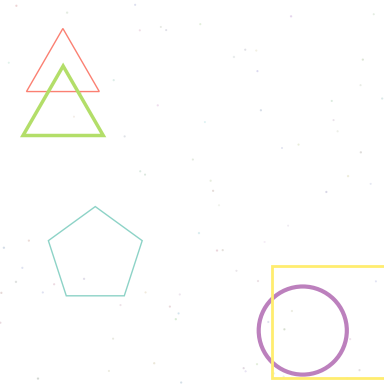[{"shape": "pentagon", "thickness": 1, "radius": 0.64, "center": [0.247, 0.335]}, {"shape": "triangle", "thickness": 1, "radius": 0.55, "center": [0.163, 0.817]}, {"shape": "triangle", "thickness": 2.5, "radius": 0.6, "center": [0.164, 0.708]}, {"shape": "circle", "thickness": 3, "radius": 0.57, "center": [0.786, 0.141]}, {"shape": "square", "thickness": 2, "radius": 0.73, "center": [0.853, 0.164]}]